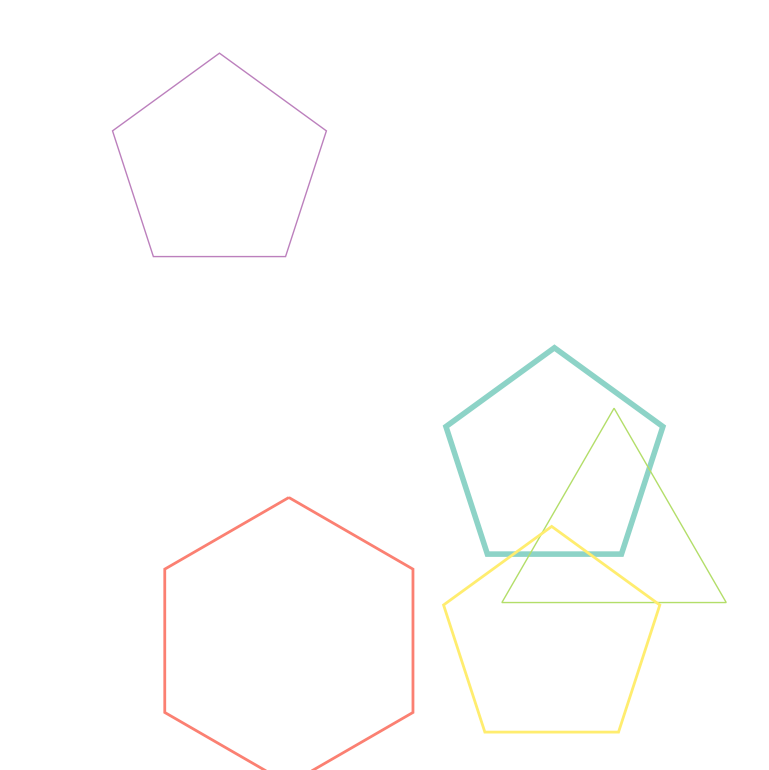[{"shape": "pentagon", "thickness": 2, "radius": 0.74, "center": [0.72, 0.4]}, {"shape": "hexagon", "thickness": 1, "radius": 0.93, "center": [0.375, 0.168]}, {"shape": "triangle", "thickness": 0.5, "radius": 0.84, "center": [0.797, 0.302]}, {"shape": "pentagon", "thickness": 0.5, "radius": 0.73, "center": [0.285, 0.785]}, {"shape": "pentagon", "thickness": 1, "radius": 0.74, "center": [0.716, 0.169]}]